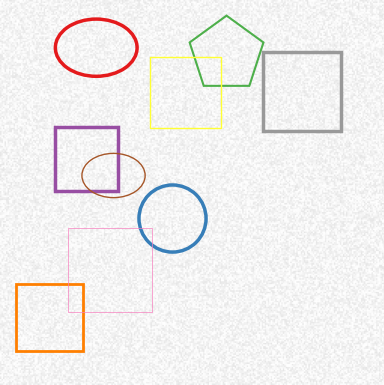[{"shape": "oval", "thickness": 2.5, "radius": 0.53, "center": [0.25, 0.876]}, {"shape": "circle", "thickness": 2.5, "radius": 0.44, "center": [0.448, 0.432]}, {"shape": "pentagon", "thickness": 1.5, "radius": 0.5, "center": [0.588, 0.859]}, {"shape": "square", "thickness": 2.5, "radius": 0.41, "center": [0.225, 0.587]}, {"shape": "square", "thickness": 2, "radius": 0.43, "center": [0.128, 0.175]}, {"shape": "square", "thickness": 1, "radius": 0.46, "center": [0.482, 0.76]}, {"shape": "oval", "thickness": 1, "radius": 0.41, "center": [0.295, 0.544]}, {"shape": "square", "thickness": 0.5, "radius": 0.54, "center": [0.286, 0.299]}, {"shape": "square", "thickness": 2.5, "radius": 0.51, "center": [0.784, 0.762]}]